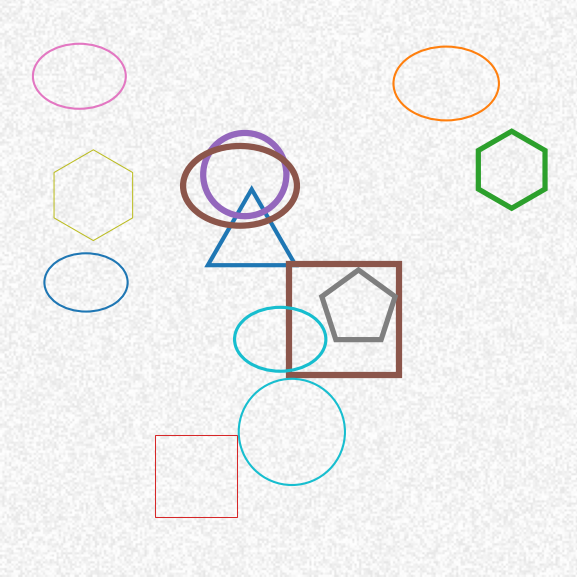[{"shape": "triangle", "thickness": 2, "radius": 0.44, "center": [0.436, 0.584]}, {"shape": "oval", "thickness": 1, "radius": 0.36, "center": [0.149, 0.51]}, {"shape": "oval", "thickness": 1, "radius": 0.46, "center": [0.773, 0.855]}, {"shape": "hexagon", "thickness": 2.5, "radius": 0.33, "center": [0.886, 0.705]}, {"shape": "square", "thickness": 0.5, "radius": 0.36, "center": [0.339, 0.175]}, {"shape": "circle", "thickness": 3, "radius": 0.36, "center": [0.424, 0.697]}, {"shape": "square", "thickness": 3, "radius": 0.48, "center": [0.596, 0.446]}, {"shape": "oval", "thickness": 3, "radius": 0.49, "center": [0.416, 0.677]}, {"shape": "oval", "thickness": 1, "radius": 0.4, "center": [0.137, 0.867]}, {"shape": "pentagon", "thickness": 2.5, "radius": 0.33, "center": [0.621, 0.465]}, {"shape": "hexagon", "thickness": 0.5, "radius": 0.39, "center": [0.162, 0.661]}, {"shape": "oval", "thickness": 1.5, "radius": 0.4, "center": [0.485, 0.412]}, {"shape": "circle", "thickness": 1, "radius": 0.46, "center": [0.505, 0.251]}]